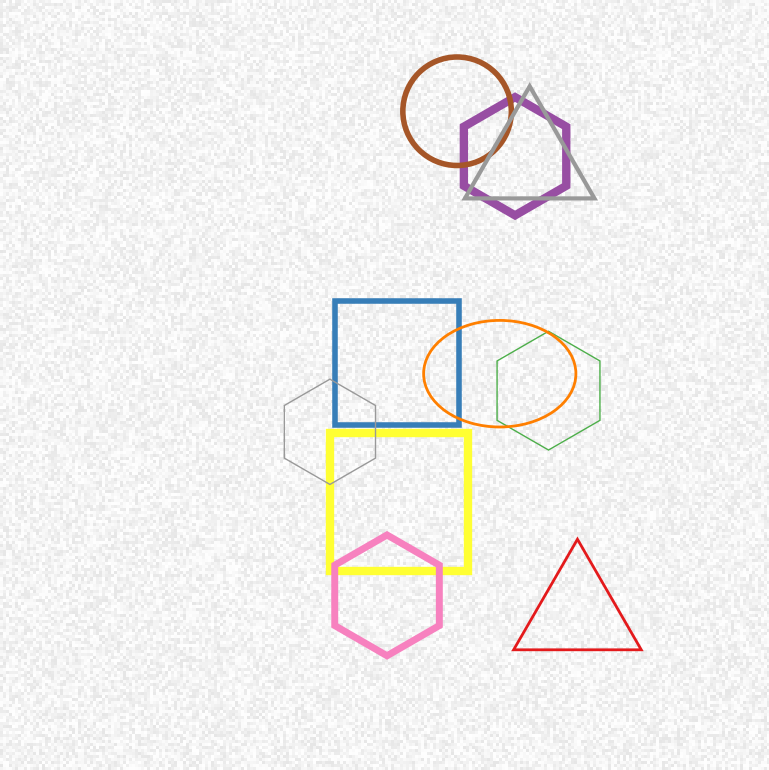[{"shape": "triangle", "thickness": 1, "radius": 0.48, "center": [0.75, 0.204]}, {"shape": "square", "thickness": 2, "radius": 0.4, "center": [0.516, 0.528]}, {"shape": "hexagon", "thickness": 0.5, "radius": 0.39, "center": [0.712, 0.493]}, {"shape": "hexagon", "thickness": 3, "radius": 0.38, "center": [0.669, 0.797]}, {"shape": "oval", "thickness": 1, "radius": 0.49, "center": [0.649, 0.515]}, {"shape": "square", "thickness": 3, "radius": 0.45, "center": [0.518, 0.349]}, {"shape": "circle", "thickness": 2, "radius": 0.35, "center": [0.594, 0.856]}, {"shape": "hexagon", "thickness": 2.5, "radius": 0.39, "center": [0.503, 0.227]}, {"shape": "triangle", "thickness": 1.5, "radius": 0.49, "center": [0.688, 0.791]}, {"shape": "hexagon", "thickness": 0.5, "radius": 0.34, "center": [0.428, 0.439]}]